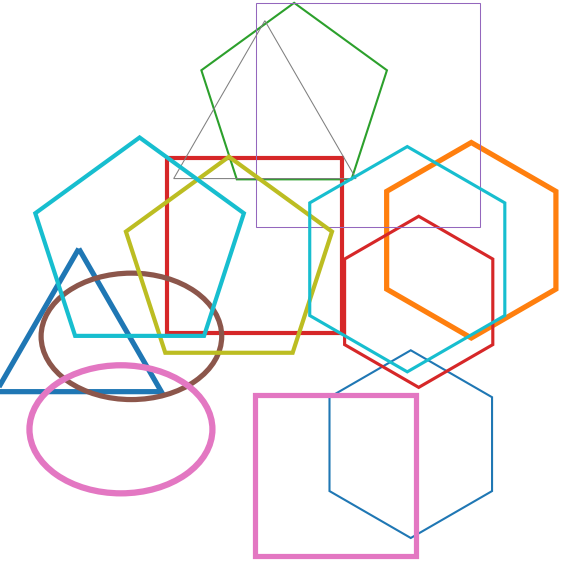[{"shape": "triangle", "thickness": 2.5, "radius": 0.83, "center": [0.136, 0.403]}, {"shape": "hexagon", "thickness": 1, "radius": 0.81, "center": [0.711, 0.23]}, {"shape": "hexagon", "thickness": 2.5, "radius": 0.85, "center": [0.816, 0.583]}, {"shape": "pentagon", "thickness": 1, "radius": 0.84, "center": [0.509, 0.825]}, {"shape": "hexagon", "thickness": 1.5, "radius": 0.74, "center": [0.725, 0.476]}, {"shape": "square", "thickness": 2, "radius": 0.76, "center": [0.44, 0.574]}, {"shape": "square", "thickness": 0.5, "radius": 0.97, "center": [0.637, 0.8]}, {"shape": "oval", "thickness": 2.5, "radius": 0.78, "center": [0.228, 0.417]}, {"shape": "square", "thickness": 2.5, "radius": 0.7, "center": [0.581, 0.176]}, {"shape": "oval", "thickness": 3, "radius": 0.79, "center": [0.209, 0.256]}, {"shape": "triangle", "thickness": 0.5, "radius": 0.91, "center": [0.459, 0.781]}, {"shape": "pentagon", "thickness": 2, "radius": 0.94, "center": [0.396, 0.54]}, {"shape": "hexagon", "thickness": 1.5, "radius": 0.98, "center": [0.705, 0.55]}, {"shape": "pentagon", "thickness": 2, "radius": 0.95, "center": [0.242, 0.571]}]